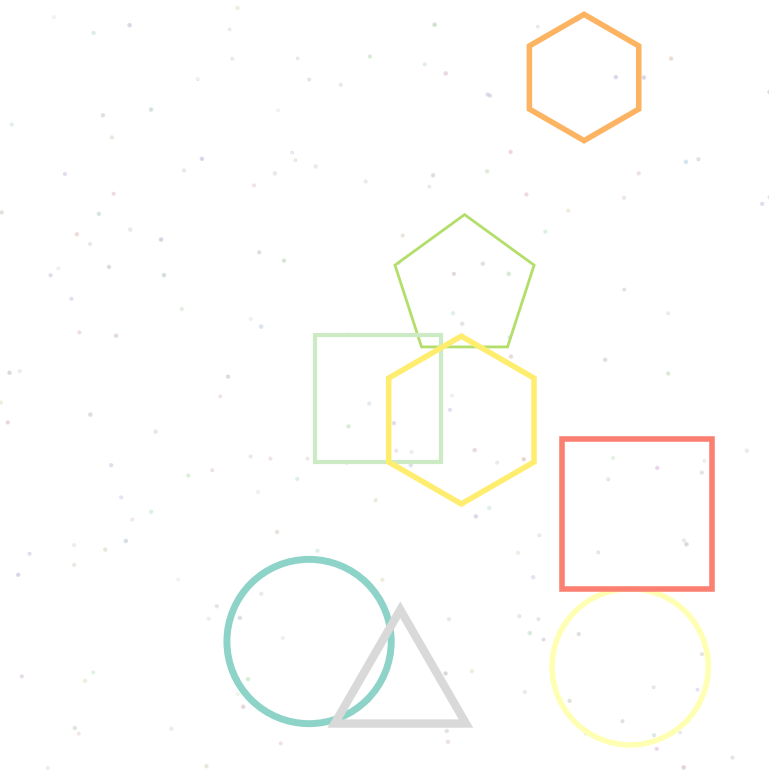[{"shape": "circle", "thickness": 2.5, "radius": 0.53, "center": [0.401, 0.167]}, {"shape": "circle", "thickness": 2, "radius": 0.51, "center": [0.818, 0.134]}, {"shape": "square", "thickness": 2, "radius": 0.49, "center": [0.827, 0.333]}, {"shape": "hexagon", "thickness": 2, "radius": 0.41, "center": [0.759, 0.899]}, {"shape": "pentagon", "thickness": 1, "radius": 0.47, "center": [0.603, 0.626]}, {"shape": "triangle", "thickness": 3, "radius": 0.49, "center": [0.52, 0.11]}, {"shape": "square", "thickness": 1.5, "radius": 0.41, "center": [0.491, 0.483]}, {"shape": "hexagon", "thickness": 2, "radius": 0.54, "center": [0.599, 0.454]}]